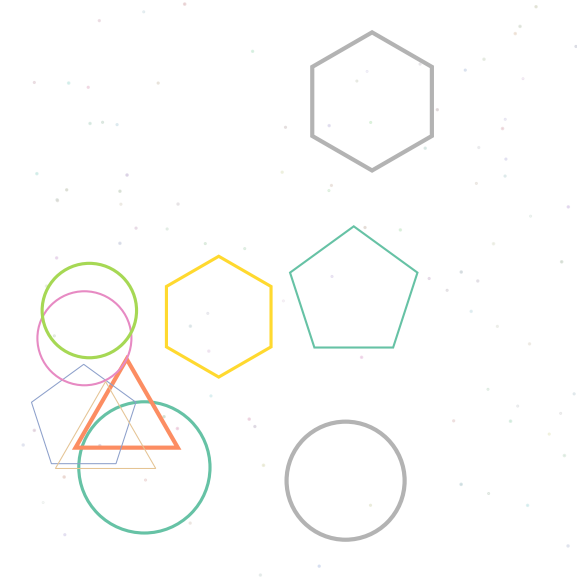[{"shape": "circle", "thickness": 1.5, "radius": 0.57, "center": [0.25, 0.19]}, {"shape": "pentagon", "thickness": 1, "radius": 0.58, "center": [0.613, 0.491]}, {"shape": "triangle", "thickness": 2, "radius": 0.51, "center": [0.219, 0.275]}, {"shape": "pentagon", "thickness": 0.5, "radius": 0.48, "center": [0.145, 0.273]}, {"shape": "circle", "thickness": 1, "radius": 0.41, "center": [0.146, 0.413]}, {"shape": "circle", "thickness": 1.5, "radius": 0.41, "center": [0.155, 0.461]}, {"shape": "hexagon", "thickness": 1.5, "radius": 0.52, "center": [0.379, 0.451]}, {"shape": "triangle", "thickness": 0.5, "radius": 0.5, "center": [0.183, 0.238]}, {"shape": "circle", "thickness": 2, "radius": 0.51, "center": [0.598, 0.167]}, {"shape": "hexagon", "thickness": 2, "radius": 0.6, "center": [0.644, 0.824]}]